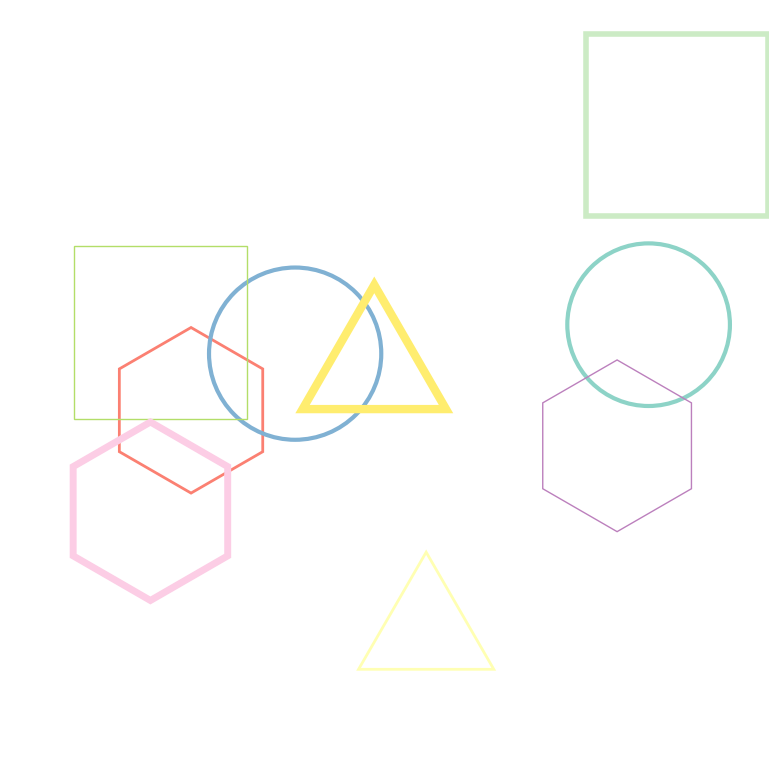[{"shape": "circle", "thickness": 1.5, "radius": 0.53, "center": [0.842, 0.578]}, {"shape": "triangle", "thickness": 1, "radius": 0.51, "center": [0.553, 0.181]}, {"shape": "hexagon", "thickness": 1, "radius": 0.54, "center": [0.248, 0.467]}, {"shape": "circle", "thickness": 1.5, "radius": 0.56, "center": [0.383, 0.541]}, {"shape": "square", "thickness": 0.5, "radius": 0.56, "center": [0.208, 0.569]}, {"shape": "hexagon", "thickness": 2.5, "radius": 0.58, "center": [0.195, 0.336]}, {"shape": "hexagon", "thickness": 0.5, "radius": 0.56, "center": [0.801, 0.421]}, {"shape": "square", "thickness": 2, "radius": 0.59, "center": [0.879, 0.838]}, {"shape": "triangle", "thickness": 3, "radius": 0.54, "center": [0.486, 0.522]}]